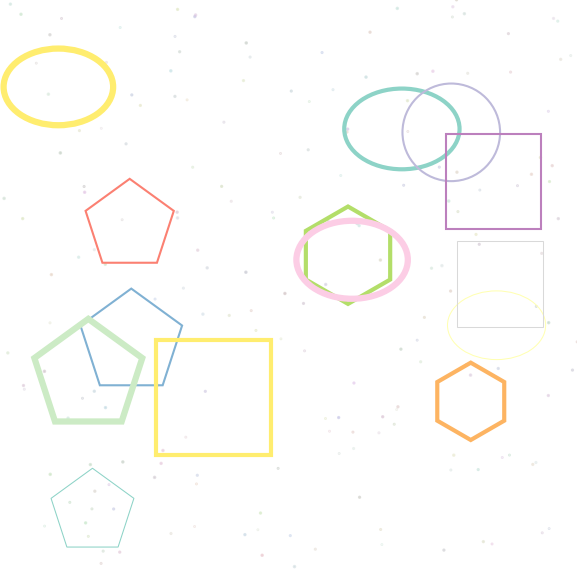[{"shape": "oval", "thickness": 2, "radius": 0.5, "center": [0.696, 0.776]}, {"shape": "pentagon", "thickness": 0.5, "radius": 0.38, "center": [0.16, 0.113]}, {"shape": "oval", "thickness": 0.5, "radius": 0.42, "center": [0.86, 0.436]}, {"shape": "circle", "thickness": 1, "radius": 0.42, "center": [0.781, 0.77]}, {"shape": "pentagon", "thickness": 1, "radius": 0.4, "center": [0.225, 0.609]}, {"shape": "pentagon", "thickness": 1, "radius": 0.46, "center": [0.227, 0.407]}, {"shape": "hexagon", "thickness": 2, "radius": 0.33, "center": [0.815, 0.304]}, {"shape": "hexagon", "thickness": 2, "radius": 0.42, "center": [0.603, 0.557]}, {"shape": "oval", "thickness": 3, "radius": 0.48, "center": [0.61, 0.549]}, {"shape": "square", "thickness": 0.5, "radius": 0.37, "center": [0.866, 0.508]}, {"shape": "square", "thickness": 1, "radius": 0.41, "center": [0.855, 0.685]}, {"shape": "pentagon", "thickness": 3, "radius": 0.49, "center": [0.153, 0.349]}, {"shape": "square", "thickness": 2, "radius": 0.5, "center": [0.37, 0.311]}, {"shape": "oval", "thickness": 3, "radius": 0.47, "center": [0.101, 0.849]}]